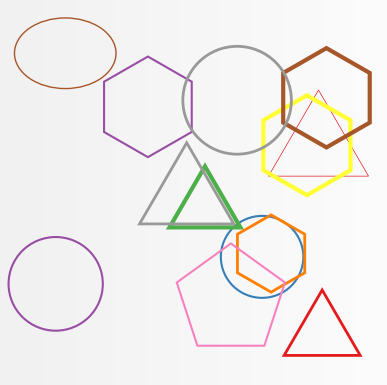[{"shape": "triangle", "thickness": 0.5, "radius": 0.75, "center": [0.822, 0.617]}, {"shape": "triangle", "thickness": 2, "radius": 0.57, "center": [0.831, 0.133]}, {"shape": "circle", "thickness": 1.5, "radius": 0.53, "center": [0.676, 0.333]}, {"shape": "triangle", "thickness": 3, "radius": 0.53, "center": [0.529, 0.462]}, {"shape": "circle", "thickness": 1.5, "radius": 0.61, "center": [0.144, 0.263]}, {"shape": "hexagon", "thickness": 1.5, "radius": 0.65, "center": [0.382, 0.722]}, {"shape": "hexagon", "thickness": 2, "radius": 0.5, "center": [0.7, 0.342]}, {"shape": "hexagon", "thickness": 3, "radius": 0.65, "center": [0.792, 0.623]}, {"shape": "oval", "thickness": 1, "radius": 0.66, "center": [0.168, 0.862]}, {"shape": "hexagon", "thickness": 3, "radius": 0.64, "center": [0.842, 0.746]}, {"shape": "pentagon", "thickness": 1.5, "radius": 0.73, "center": [0.596, 0.221]}, {"shape": "circle", "thickness": 2, "radius": 0.7, "center": [0.612, 0.74]}, {"shape": "triangle", "thickness": 2, "radius": 0.7, "center": [0.482, 0.489]}]